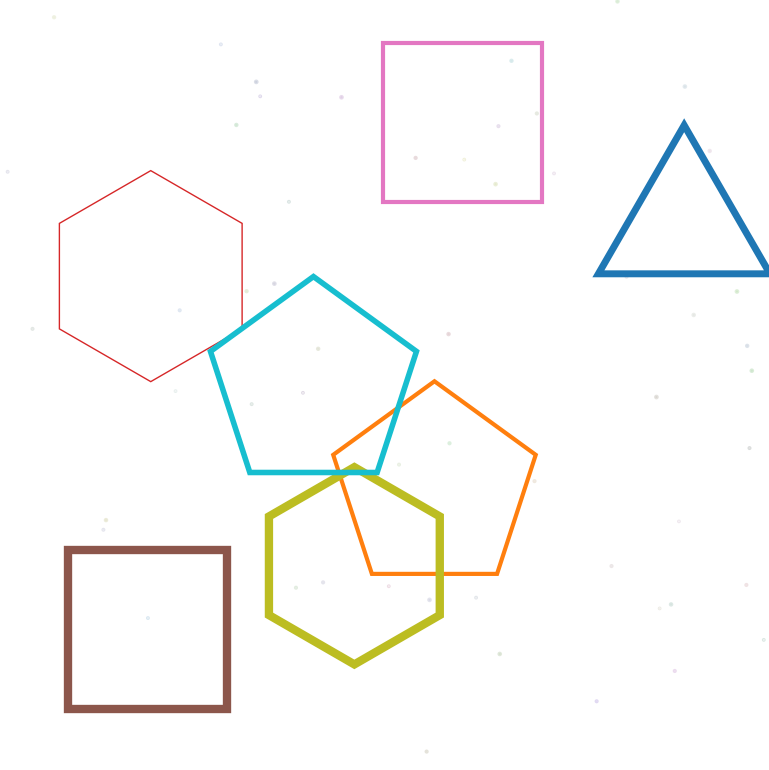[{"shape": "triangle", "thickness": 2.5, "radius": 0.64, "center": [0.889, 0.709]}, {"shape": "pentagon", "thickness": 1.5, "radius": 0.69, "center": [0.564, 0.367]}, {"shape": "hexagon", "thickness": 0.5, "radius": 0.69, "center": [0.196, 0.641]}, {"shape": "square", "thickness": 3, "radius": 0.52, "center": [0.192, 0.183]}, {"shape": "square", "thickness": 1.5, "radius": 0.52, "center": [0.601, 0.841]}, {"shape": "hexagon", "thickness": 3, "radius": 0.64, "center": [0.46, 0.265]}, {"shape": "pentagon", "thickness": 2, "radius": 0.7, "center": [0.407, 0.5]}]